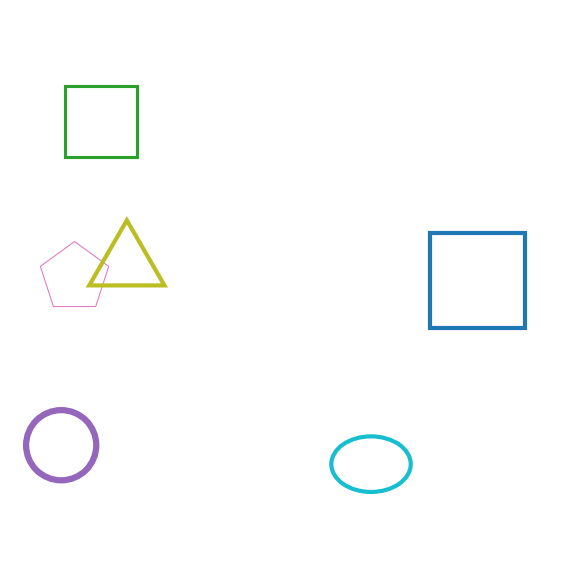[{"shape": "square", "thickness": 2, "radius": 0.41, "center": [0.827, 0.514]}, {"shape": "square", "thickness": 1.5, "radius": 0.31, "center": [0.175, 0.788]}, {"shape": "circle", "thickness": 3, "radius": 0.3, "center": [0.106, 0.228]}, {"shape": "pentagon", "thickness": 0.5, "radius": 0.31, "center": [0.129, 0.519]}, {"shape": "triangle", "thickness": 2, "radius": 0.38, "center": [0.22, 0.543]}, {"shape": "oval", "thickness": 2, "radius": 0.34, "center": [0.642, 0.195]}]